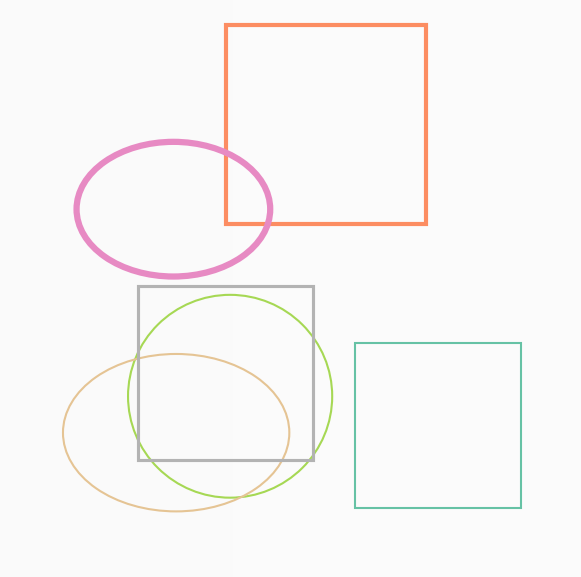[{"shape": "square", "thickness": 1, "radius": 0.71, "center": [0.754, 0.262]}, {"shape": "square", "thickness": 2, "radius": 0.86, "center": [0.561, 0.783]}, {"shape": "oval", "thickness": 3, "radius": 0.83, "center": [0.298, 0.637]}, {"shape": "circle", "thickness": 1, "radius": 0.88, "center": [0.396, 0.313]}, {"shape": "oval", "thickness": 1, "radius": 0.97, "center": [0.303, 0.25]}, {"shape": "square", "thickness": 1.5, "radius": 0.75, "center": [0.388, 0.353]}]